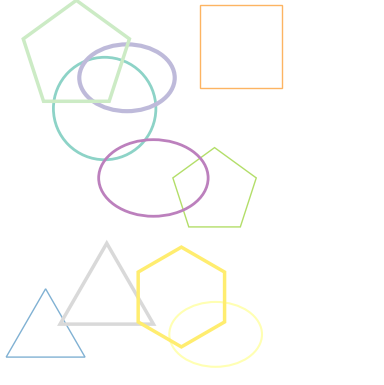[{"shape": "circle", "thickness": 2, "radius": 0.67, "center": [0.272, 0.718]}, {"shape": "oval", "thickness": 1.5, "radius": 0.6, "center": [0.56, 0.132]}, {"shape": "oval", "thickness": 3, "radius": 0.62, "center": [0.33, 0.798]}, {"shape": "triangle", "thickness": 1, "radius": 0.59, "center": [0.118, 0.132]}, {"shape": "square", "thickness": 1, "radius": 0.54, "center": [0.625, 0.879]}, {"shape": "pentagon", "thickness": 1, "radius": 0.57, "center": [0.557, 0.503]}, {"shape": "triangle", "thickness": 2.5, "radius": 0.7, "center": [0.277, 0.228]}, {"shape": "oval", "thickness": 2, "radius": 0.71, "center": [0.398, 0.538]}, {"shape": "pentagon", "thickness": 2.5, "radius": 0.72, "center": [0.198, 0.854]}, {"shape": "hexagon", "thickness": 2.5, "radius": 0.65, "center": [0.471, 0.229]}]